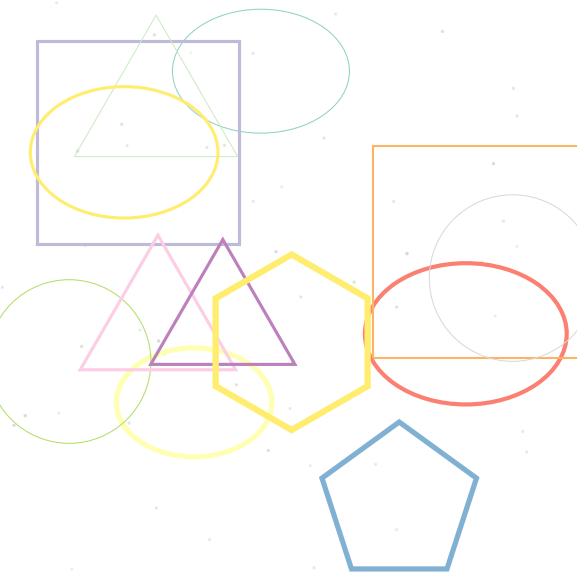[{"shape": "oval", "thickness": 0.5, "radius": 0.77, "center": [0.452, 0.876]}, {"shape": "oval", "thickness": 2.5, "radius": 0.67, "center": [0.336, 0.302]}, {"shape": "square", "thickness": 1.5, "radius": 0.88, "center": [0.239, 0.752]}, {"shape": "oval", "thickness": 2, "radius": 0.87, "center": [0.807, 0.421]}, {"shape": "pentagon", "thickness": 2.5, "radius": 0.7, "center": [0.691, 0.128]}, {"shape": "square", "thickness": 1, "radius": 0.92, "center": [0.831, 0.562]}, {"shape": "circle", "thickness": 0.5, "radius": 0.71, "center": [0.12, 0.373]}, {"shape": "triangle", "thickness": 1.5, "radius": 0.78, "center": [0.274, 0.437]}, {"shape": "circle", "thickness": 0.5, "radius": 0.72, "center": [0.888, 0.518]}, {"shape": "triangle", "thickness": 1.5, "radius": 0.72, "center": [0.386, 0.44]}, {"shape": "triangle", "thickness": 0.5, "radius": 0.82, "center": [0.27, 0.81]}, {"shape": "hexagon", "thickness": 3, "radius": 0.76, "center": [0.505, 0.406]}, {"shape": "oval", "thickness": 1.5, "radius": 0.81, "center": [0.215, 0.735]}]